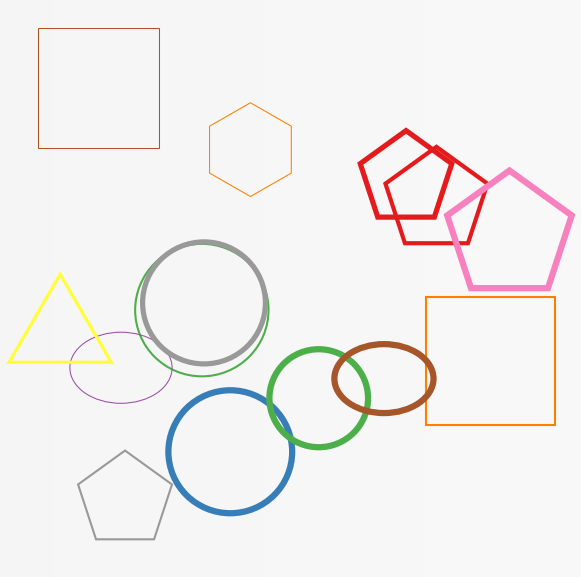[{"shape": "pentagon", "thickness": 2.5, "radius": 0.41, "center": [0.699, 0.69]}, {"shape": "pentagon", "thickness": 2, "radius": 0.46, "center": [0.751, 0.653]}, {"shape": "circle", "thickness": 3, "radius": 0.53, "center": [0.396, 0.217]}, {"shape": "circle", "thickness": 3, "radius": 0.42, "center": [0.548, 0.31]}, {"shape": "circle", "thickness": 1, "radius": 0.57, "center": [0.347, 0.462]}, {"shape": "oval", "thickness": 0.5, "radius": 0.44, "center": [0.208, 0.362]}, {"shape": "hexagon", "thickness": 0.5, "radius": 0.41, "center": [0.431, 0.74]}, {"shape": "square", "thickness": 1, "radius": 0.55, "center": [0.844, 0.374]}, {"shape": "triangle", "thickness": 1.5, "radius": 0.51, "center": [0.104, 0.423]}, {"shape": "oval", "thickness": 3, "radius": 0.43, "center": [0.661, 0.344]}, {"shape": "square", "thickness": 0.5, "radius": 0.52, "center": [0.17, 0.847]}, {"shape": "pentagon", "thickness": 3, "radius": 0.56, "center": [0.877, 0.591]}, {"shape": "circle", "thickness": 2.5, "radius": 0.53, "center": [0.351, 0.475]}, {"shape": "pentagon", "thickness": 1, "radius": 0.42, "center": [0.215, 0.134]}]